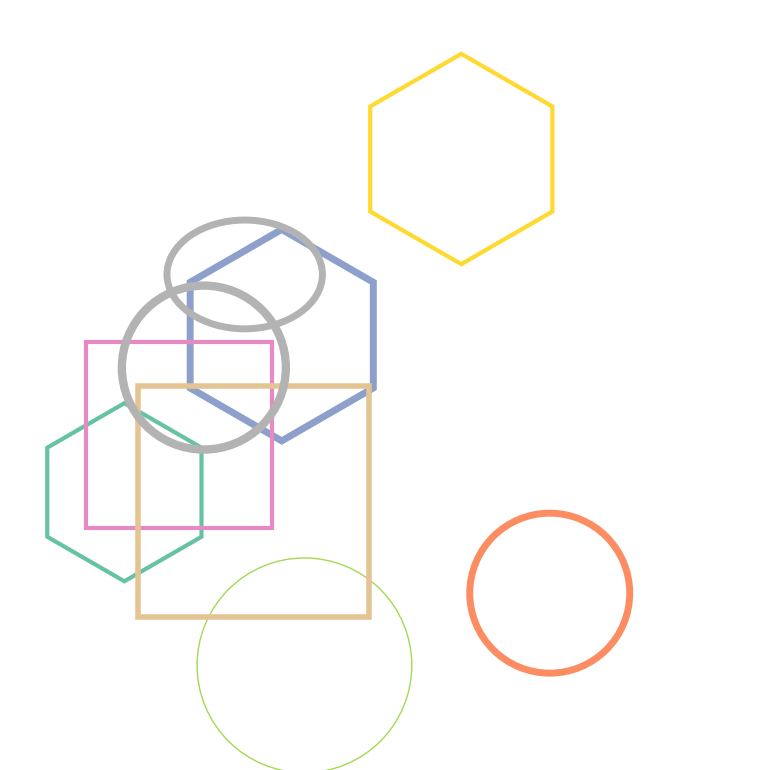[{"shape": "hexagon", "thickness": 1.5, "radius": 0.58, "center": [0.162, 0.361]}, {"shape": "circle", "thickness": 2.5, "radius": 0.52, "center": [0.714, 0.23]}, {"shape": "hexagon", "thickness": 2.5, "radius": 0.69, "center": [0.366, 0.565]}, {"shape": "square", "thickness": 1.5, "radius": 0.6, "center": [0.232, 0.435]}, {"shape": "circle", "thickness": 0.5, "radius": 0.7, "center": [0.395, 0.136]}, {"shape": "hexagon", "thickness": 1.5, "radius": 0.68, "center": [0.599, 0.794]}, {"shape": "square", "thickness": 2, "radius": 0.75, "center": [0.329, 0.349]}, {"shape": "circle", "thickness": 3, "radius": 0.53, "center": [0.265, 0.523]}, {"shape": "oval", "thickness": 2.5, "radius": 0.5, "center": [0.318, 0.644]}]